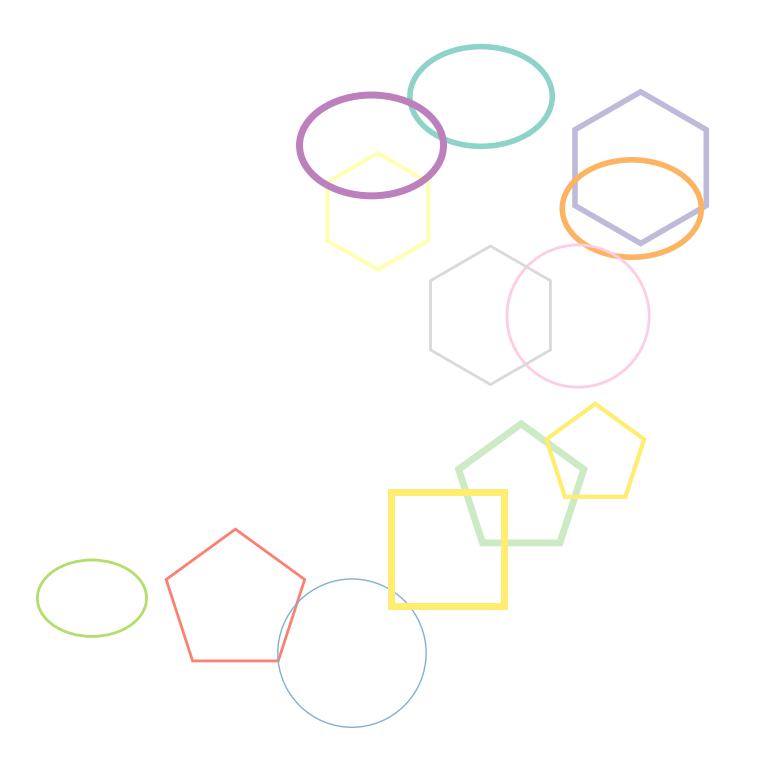[{"shape": "oval", "thickness": 2, "radius": 0.46, "center": [0.625, 0.875]}, {"shape": "hexagon", "thickness": 1.5, "radius": 0.38, "center": [0.491, 0.725]}, {"shape": "hexagon", "thickness": 2, "radius": 0.49, "center": [0.832, 0.782]}, {"shape": "pentagon", "thickness": 1, "radius": 0.47, "center": [0.306, 0.218]}, {"shape": "circle", "thickness": 0.5, "radius": 0.48, "center": [0.457, 0.152]}, {"shape": "oval", "thickness": 2, "radius": 0.45, "center": [0.821, 0.729]}, {"shape": "oval", "thickness": 1, "radius": 0.35, "center": [0.119, 0.223]}, {"shape": "circle", "thickness": 1, "radius": 0.46, "center": [0.751, 0.589]}, {"shape": "hexagon", "thickness": 1, "radius": 0.45, "center": [0.637, 0.591]}, {"shape": "oval", "thickness": 2.5, "radius": 0.47, "center": [0.482, 0.811]}, {"shape": "pentagon", "thickness": 2.5, "radius": 0.43, "center": [0.677, 0.364]}, {"shape": "square", "thickness": 2.5, "radius": 0.37, "center": [0.581, 0.287]}, {"shape": "pentagon", "thickness": 1.5, "radius": 0.33, "center": [0.773, 0.409]}]